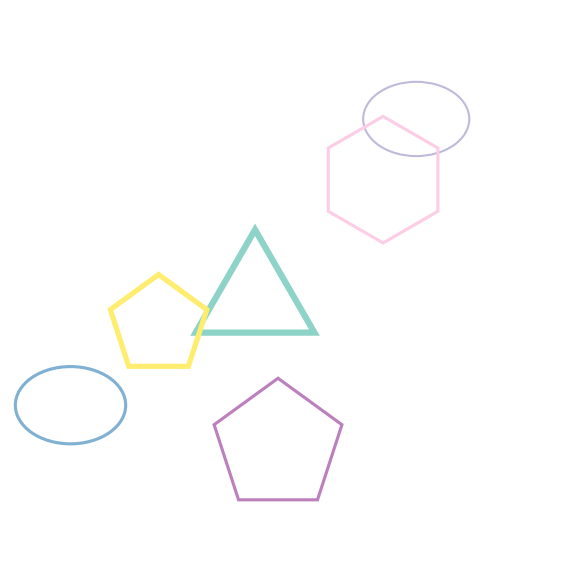[{"shape": "triangle", "thickness": 3, "radius": 0.59, "center": [0.442, 0.483]}, {"shape": "oval", "thickness": 1, "radius": 0.46, "center": [0.721, 0.793]}, {"shape": "oval", "thickness": 1.5, "radius": 0.48, "center": [0.122, 0.297]}, {"shape": "hexagon", "thickness": 1.5, "radius": 0.55, "center": [0.663, 0.688]}, {"shape": "pentagon", "thickness": 1.5, "radius": 0.58, "center": [0.481, 0.228]}, {"shape": "pentagon", "thickness": 2.5, "radius": 0.44, "center": [0.275, 0.436]}]